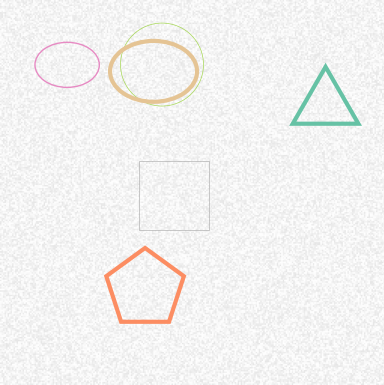[{"shape": "triangle", "thickness": 3, "radius": 0.49, "center": [0.846, 0.728]}, {"shape": "pentagon", "thickness": 3, "radius": 0.53, "center": [0.377, 0.25]}, {"shape": "oval", "thickness": 1, "radius": 0.42, "center": [0.174, 0.832]}, {"shape": "circle", "thickness": 0.5, "radius": 0.54, "center": [0.421, 0.832]}, {"shape": "oval", "thickness": 3, "radius": 0.56, "center": [0.399, 0.815]}, {"shape": "square", "thickness": 0.5, "radius": 0.45, "center": [0.452, 0.493]}]